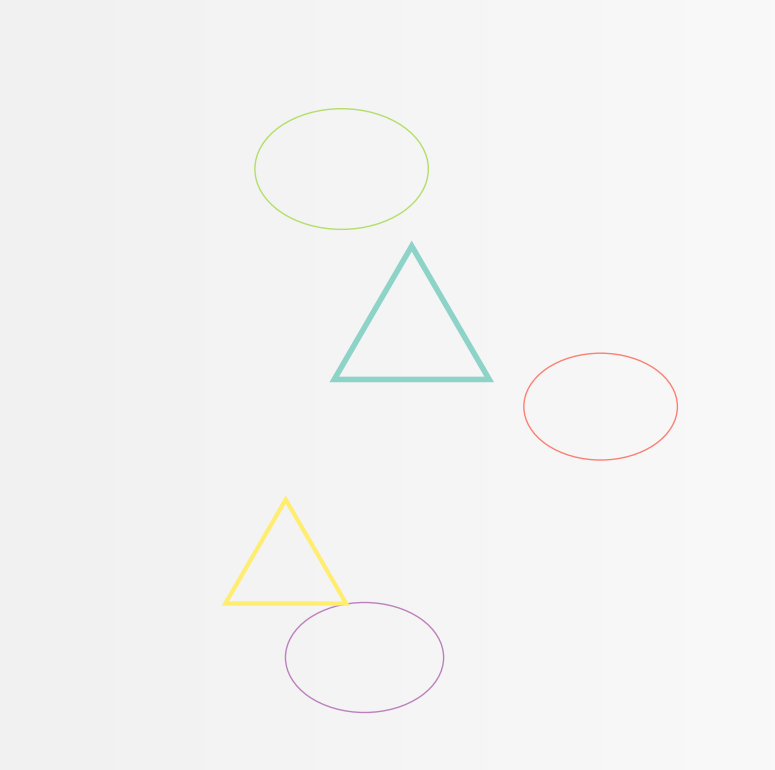[{"shape": "triangle", "thickness": 2, "radius": 0.58, "center": [0.531, 0.565]}, {"shape": "oval", "thickness": 0.5, "radius": 0.5, "center": [0.775, 0.472]}, {"shape": "oval", "thickness": 0.5, "radius": 0.56, "center": [0.441, 0.78]}, {"shape": "oval", "thickness": 0.5, "radius": 0.51, "center": [0.47, 0.146]}, {"shape": "triangle", "thickness": 1.5, "radius": 0.45, "center": [0.369, 0.261]}]